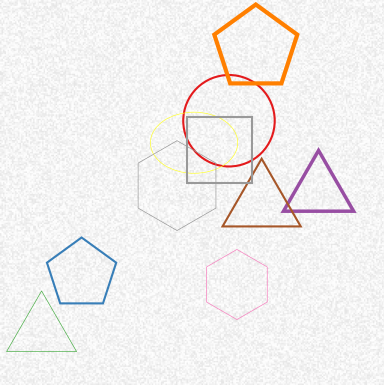[{"shape": "circle", "thickness": 1.5, "radius": 0.59, "center": [0.595, 0.686]}, {"shape": "pentagon", "thickness": 1.5, "radius": 0.47, "center": [0.212, 0.289]}, {"shape": "triangle", "thickness": 0.5, "radius": 0.53, "center": [0.108, 0.139]}, {"shape": "triangle", "thickness": 2.5, "radius": 0.53, "center": [0.827, 0.504]}, {"shape": "pentagon", "thickness": 3, "radius": 0.57, "center": [0.664, 0.875]}, {"shape": "oval", "thickness": 0.5, "radius": 0.57, "center": [0.504, 0.629]}, {"shape": "triangle", "thickness": 1.5, "radius": 0.59, "center": [0.68, 0.47]}, {"shape": "hexagon", "thickness": 0.5, "radius": 0.46, "center": [0.615, 0.261]}, {"shape": "square", "thickness": 1.5, "radius": 0.43, "center": [0.57, 0.611]}, {"shape": "hexagon", "thickness": 0.5, "radius": 0.58, "center": [0.46, 0.518]}]